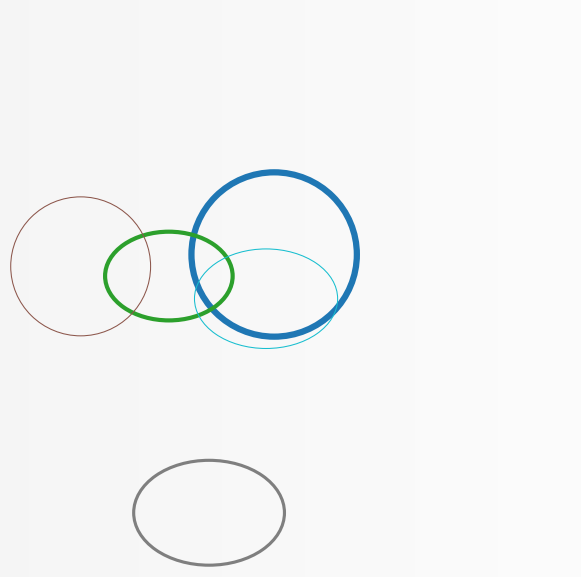[{"shape": "circle", "thickness": 3, "radius": 0.71, "center": [0.472, 0.558]}, {"shape": "oval", "thickness": 2, "radius": 0.55, "center": [0.291, 0.521]}, {"shape": "circle", "thickness": 0.5, "radius": 0.6, "center": [0.139, 0.538]}, {"shape": "oval", "thickness": 1.5, "radius": 0.65, "center": [0.36, 0.111]}, {"shape": "oval", "thickness": 0.5, "radius": 0.62, "center": [0.458, 0.482]}]